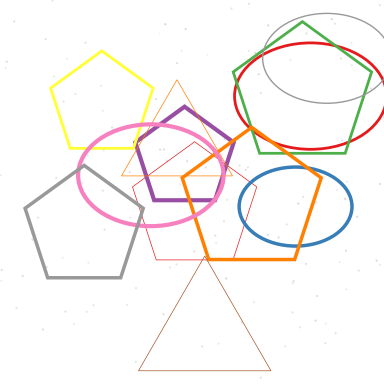[{"shape": "oval", "thickness": 2, "radius": 0.99, "center": [0.807, 0.75]}, {"shape": "pentagon", "thickness": 0.5, "radius": 0.85, "center": [0.506, 0.462]}, {"shape": "oval", "thickness": 2.5, "radius": 0.73, "center": [0.768, 0.463]}, {"shape": "pentagon", "thickness": 2, "radius": 0.95, "center": [0.785, 0.755]}, {"shape": "pentagon", "thickness": 3, "radius": 0.67, "center": [0.479, 0.589]}, {"shape": "pentagon", "thickness": 2.5, "radius": 0.95, "center": [0.654, 0.479]}, {"shape": "triangle", "thickness": 0.5, "radius": 0.83, "center": [0.46, 0.626]}, {"shape": "pentagon", "thickness": 2, "radius": 0.7, "center": [0.265, 0.728]}, {"shape": "triangle", "thickness": 0.5, "radius": 0.99, "center": [0.532, 0.136]}, {"shape": "oval", "thickness": 3, "radius": 0.94, "center": [0.392, 0.545]}, {"shape": "pentagon", "thickness": 2.5, "radius": 0.81, "center": [0.219, 0.409]}, {"shape": "oval", "thickness": 1, "radius": 0.83, "center": [0.849, 0.849]}]